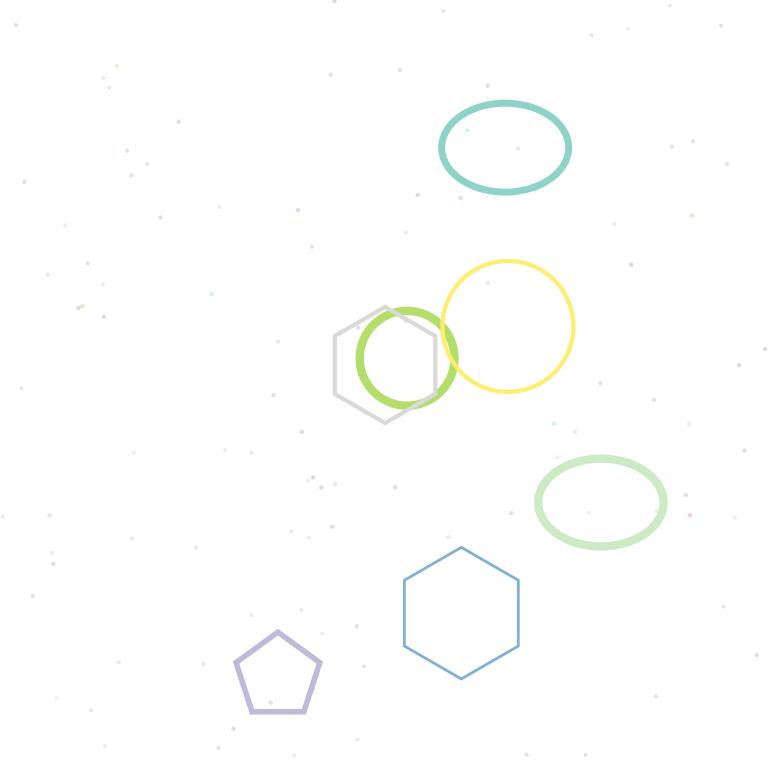[{"shape": "oval", "thickness": 2.5, "radius": 0.41, "center": [0.656, 0.808]}, {"shape": "pentagon", "thickness": 2, "radius": 0.29, "center": [0.361, 0.122]}, {"shape": "hexagon", "thickness": 1, "radius": 0.43, "center": [0.599, 0.204]}, {"shape": "circle", "thickness": 3, "radius": 0.31, "center": [0.529, 0.535]}, {"shape": "hexagon", "thickness": 1.5, "radius": 0.38, "center": [0.5, 0.526]}, {"shape": "oval", "thickness": 3, "radius": 0.41, "center": [0.78, 0.347]}, {"shape": "circle", "thickness": 1.5, "radius": 0.43, "center": [0.66, 0.576]}]